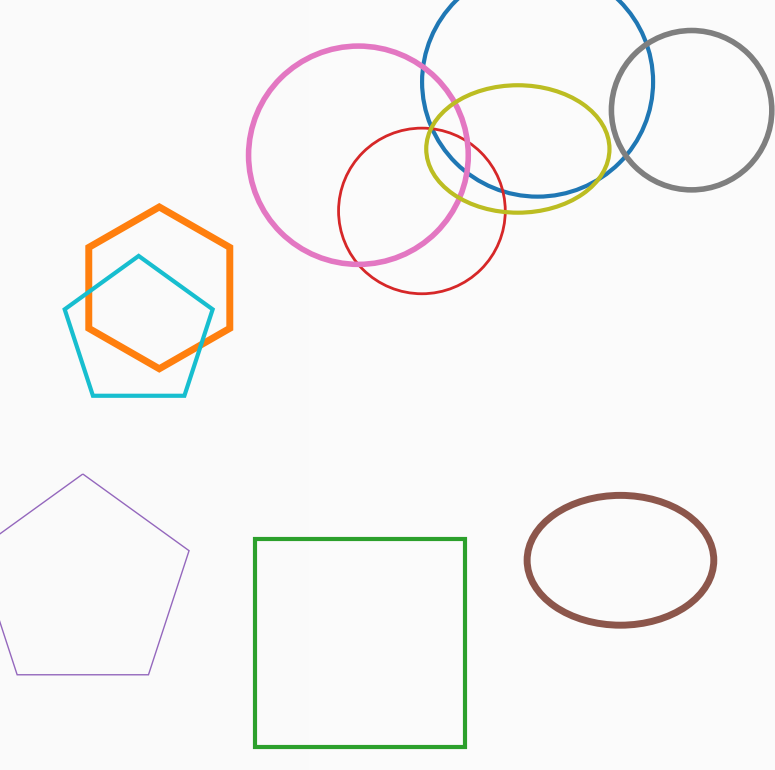[{"shape": "circle", "thickness": 1.5, "radius": 0.75, "center": [0.694, 0.894]}, {"shape": "hexagon", "thickness": 2.5, "radius": 0.53, "center": [0.206, 0.626]}, {"shape": "square", "thickness": 1.5, "radius": 0.68, "center": [0.465, 0.165]}, {"shape": "circle", "thickness": 1, "radius": 0.54, "center": [0.544, 0.726]}, {"shape": "pentagon", "thickness": 0.5, "radius": 0.72, "center": [0.107, 0.24]}, {"shape": "oval", "thickness": 2.5, "radius": 0.6, "center": [0.801, 0.272]}, {"shape": "circle", "thickness": 2, "radius": 0.71, "center": [0.462, 0.798]}, {"shape": "circle", "thickness": 2, "radius": 0.52, "center": [0.892, 0.857]}, {"shape": "oval", "thickness": 1.5, "radius": 0.59, "center": [0.668, 0.807]}, {"shape": "pentagon", "thickness": 1.5, "radius": 0.5, "center": [0.179, 0.567]}]